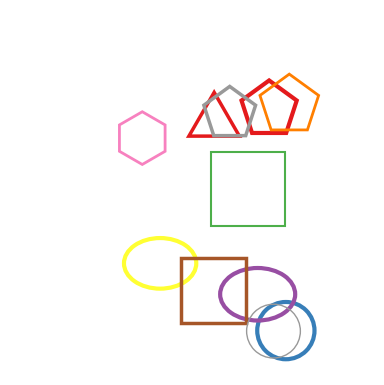[{"shape": "pentagon", "thickness": 3, "radius": 0.38, "center": [0.699, 0.716]}, {"shape": "triangle", "thickness": 2.5, "radius": 0.38, "center": [0.556, 0.684]}, {"shape": "circle", "thickness": 3, "radius": 0.37, "center": [0.742, 0.141]}, {"shape": "square", "thickness": 1.5, "radius": 0.48, "center": [0.645, 0.509]}, {"shape": "oval", "thickness": 3, "radius": 0.49, "center": [0.669, 0.236]}, {"shape": "pentagon", "thickness": 2, "radius": 0.4, "center": [0.751, 0.727]}, {"shape": "oval", "thickness": 3, "radius": 0.47, "center": [0.416, 0.316]}, {"shape": "square", "thickness": 2.5, "radius": 0.42, "center": [0.554, 0.245]}, {"shape": "hexagon", "thickness": 2, "radius": 0.34, "center": [0.37, 0.641]}, {"shape": "circle", "thickness": 1, "radius": 0.35, "center": [0.71, 0.14]}, {"shape": "pentagon", "thickness": 2.5, "radius": 0.35, "center": [0.597, 0.705]}]